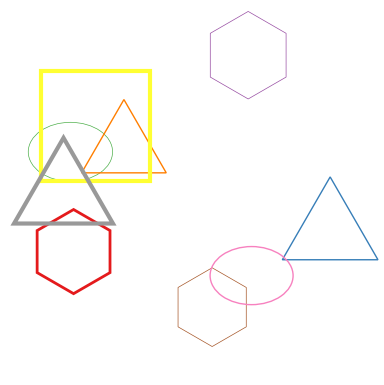[{"shape": "hexagon", "thickness": 2, "radius": 0.55, "center": [0.191, 0.347]}, {"shape": "triangle", "thickness": 1, "radius": 0.72, "center": [0.858, 0.397]}, {"shape": "oval", "thickness": 0.5, "radius": 0.55, "center": [0.183, 0.606]}, {"shape": "hexagon", "thickness": 0.5, "radius": 0.57, "center": [0.645, 0.857]}, {"shape": "triangle", "thickness": 1, "radius": 0.63, "center": [0.322, 0.615]}, {"shape": "square", "thickness": 3, "radius": 0.71, "center": [0.248, 0.672]}, {"shape": "hexagon", "thickness": 0.5, "radius": 0.51, "center": [0.551, 0.202]}, {"shape": "oval", "thickness": 1, "radius": 0.54, "center": [0.653, 0.284]}, {"shape": "triangle", "thickness": 3, "radius": 0.74, "center": [0.165, 0.494]}]